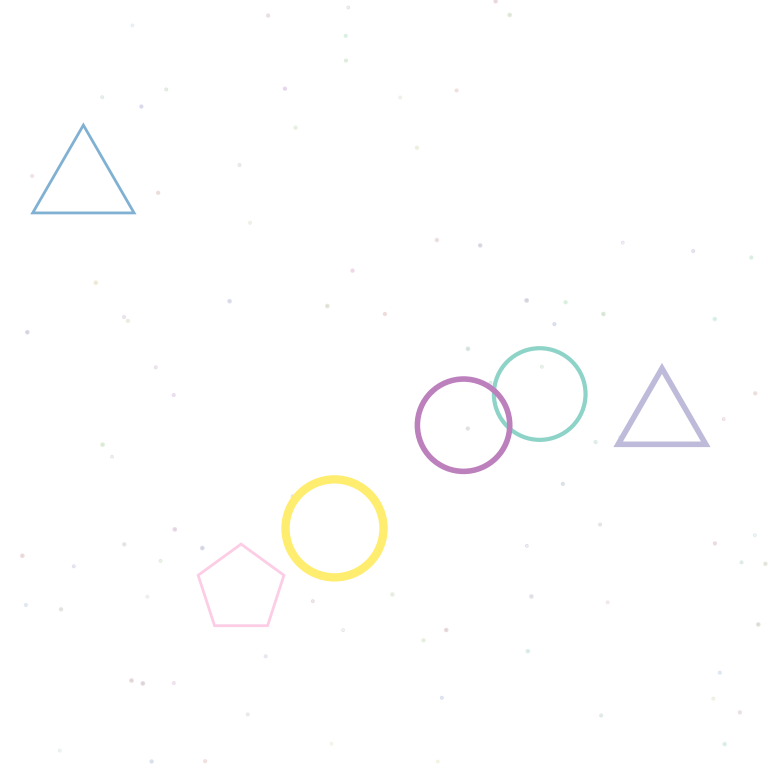[{"shape": "circle", "thickness": 1.5, "radius": 0.3, "center": [0.701, 0.488]}, {"shape": "triangle", "thickness": 2, "radius": 0.33, "center": [0.86, 0.456]}, {"shape": "triangle", "thickness": 1, "radius": 0.38, "center": [0.108, 0.761]}, {"shape": "pentagon", "thickness": 1, "radius": 0.29, "center": [0.313, 0.235]}, {"shape": "circle", "thickness": 2, "radius": 0.3, "center": [0.602, 0.448]}, {"shape": "circle", "thickness": 3, "radius": 0.32, "center": [0.434, 0.314]}]